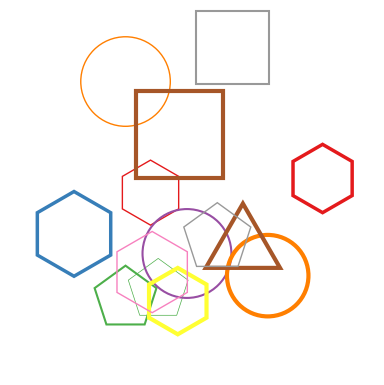[{"shape": "hexagon", "thickness": 2.5, "radius": 0.44, "center": [0.838, 0.536]}, {"shape": "hexagon", "thickness": 1, "radius": 0.42, "center": [0.391, 0.5]}, {"shape": "hexagon", "thickness": 2.5, "radius": 0.55, "center": [0.192, 0.393]}, {"shape": "pentagon", "thickness": 1.5, "radius": 0.42, "center": [0.326, 0.226]}, {"shape": "pentagon", "thickness": 0.5, "radius": 0.41, "center": [0.411, 0.247]}, {"shape": "circle", "thickness": 1.5, "radius": 0.58, "center": [0.486, 0.342]}, {"shape": "circle", "thickness": 1, "radius": 0.58, "center": [0.326, 0.788]}, {"shape": "circle", "thickness": 3, "radius": 0.53, "center": [0.695, 0.284]}, {"shape": "hexagon", "thickness": 3, "radius": 0.43, "center": [0.462, 0.218]}, {"shape": "triangle", "thickness": 3, "radius": 0.56, "center": [0.631, 0.36]}, {"shape": "square", "thickness": 3, "radius": 0.56, "center": [0.466, 0.65]}, {"shape": "hexagon", "thickness": 1, "radius": 0.53, "center": [0.395, 0.293]}, {"shape": "pentagon", "thickness": 1, "radius": 0.46, "center": [0.564, 0.382]}, {"shape": "square", "thickness": 1.5, "radius": 0.48, "center": [0.605, 0.876]}]